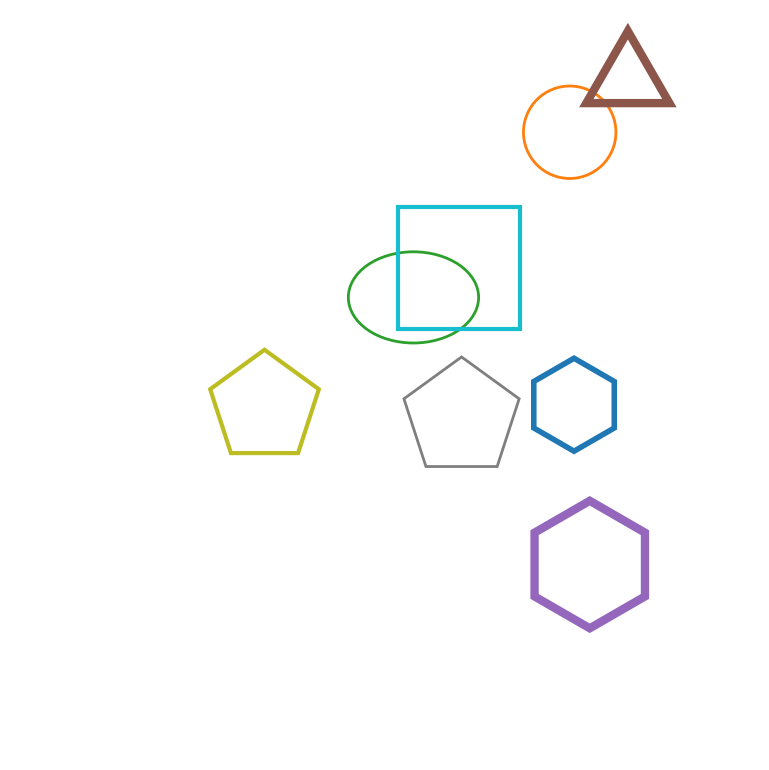[{"shape": "hexagon", "thickness": 2, "radius": 0.3, "center": [0.745, 0.474]}, {"shape": "circle", "thickness": 1, "radius": 0.3, "center": [0.74, 0.828]}, {"shape": "oval", "thickness": 1, "radius": 0.42, "center": [0.537, 0.614]}, {"shape": "hexagon", "thickness": 3, "radius": 0.41, "center": [0.766, 0.267]}, {"shape": "triangle", "thickness": 3, "radius": 0.31, "center": [0.815, 0.897]}, {"shape": "pentagon", "thickness": 1, "radius": 0.39, "center": [0.599, 0.458]}, {"shape": "pentagon", "thickness": 1.5, "radius": 0.37, "center": [0.344, 0.472]}, {"shape": "square", "thickness": 1.5, "radius": 0.4, "center": [0.596, 0.651]}]